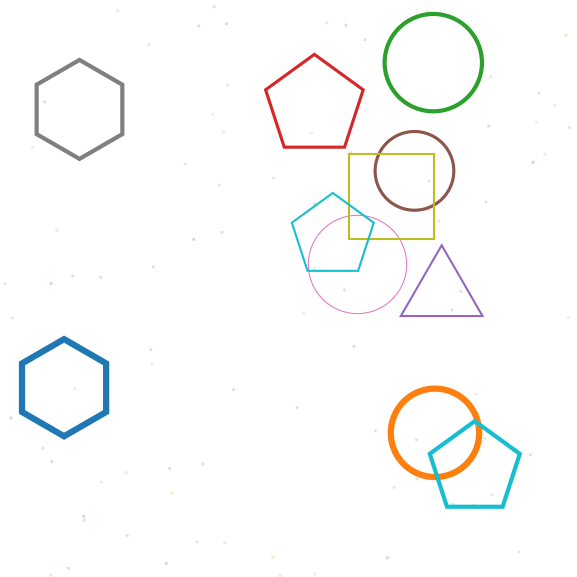[{"shape": "hexagon", "thickness": 3, "radius": 0.42, "center": [0.111, 0.328]}, {"shape": "circle", "thickness": 3, "radius": 0.38, "center": [0.753, 0.25]}, {"shape": "circle", "thickness": 2, "radius": 0.42, "center": [0.75, 0.891]}, {"shape": "pentagon", "thickness": 1.5, "radius": 0.44, "center": [0.544, 0.816]}, {"shape": "triangle", "thickness": 1, "radius": 0.41, "center": [0.765, 0.493]}, {"shape": "circle", "thickness": 1.5, "radius": 0.34, "center": [0.718, 0.703]}, {"shape": "circle", "thickness": 0.5, "radius": 0.43, "center": [0.619, 0.541]}, {"shape": "hexagon", "thickness": 2, "radius": 0.43, "center": [0.138, 0.81]}, {"shape": "square", "thickness": 1, "radius": 0.37, "center": [0.678, 0.658]}, {"shape": "pentagon", "thickness": 1, "radius": 0.37, "center": [0.576, 0.59]}, {"shape": "pentagon", "thickness": 2, "radius": 0.41, "center": [0.822, 0.188]}]